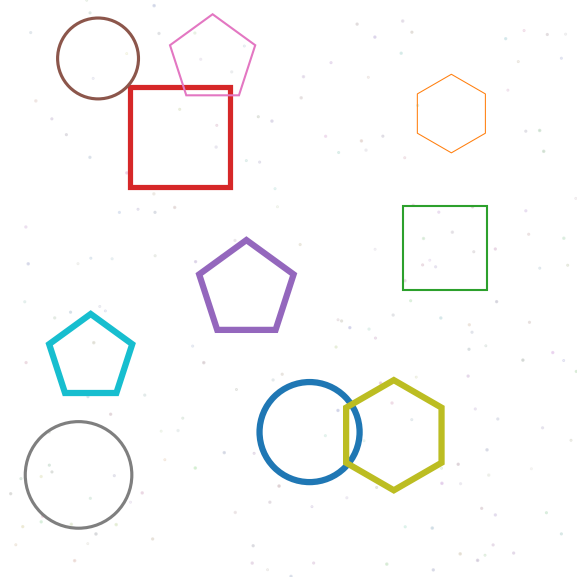[{"shape": "circle", "thickness": 3, "radius": 0.43, "center": [0.536, 0.251]}, {"shape": "hexagon", "thickness": 0.5, "radius": 0.34, "center": [0.782, 0.802]}, {"shape": "square", "thickness": 1, "radius": 0.36, "center": [0.771, 0.57]}, {"shape": "square", "thickness": 2.5, "radius": 0.43, "center": [0.312, 0.762]}, {"shape": "pentagon", "thickness": 3, "radius": 0.43, "center": [0.427, 0.497]}, {"shape": "circle", "thickness": 1.5, "radius": 0.35, "center": [0.17, 0.898]}, {"shape": "pentagon", "thickness": 1, "radius": 0.39, "center": [0.368, 0.897]}, {"shape": "circle", "thickness": 1.5, "radius": 0.46, "center": [0.136, 0.177]}, {"shape": "hexagon", "thickness": 3, "radius": 0.48, "center": [0.682, 0.246]}, {"shape": "pentagon", "thickness": 3, "radius": 0.38, "center": [0.157, 0.38]}]